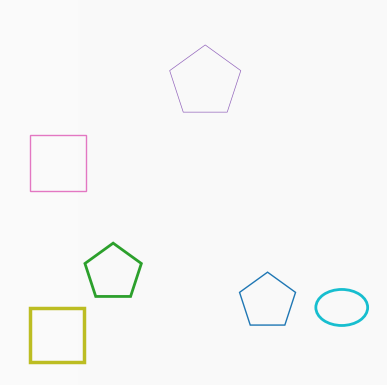[{"shape": "pentagon", "thickness": 1, "radius": 0.38, "center": [0.69, 0.217]}, {"shape": "pentagon", "thickness": 2, "radius": 0.38, "center": [0.292, 0.292]}, {"shape": "pentagon", "thickness": 0.5, "radius": 0.48, "center": [0.53, 0.787]}, {"shape": "square", "thickness": 1, "radius": 0.36, "center": [0.15, 0.577]}, {"shape": "square", "thickness": 2.5, "radius": 0.35, "center": [0.147, 0.13]}, {"shape": "oval", "thickness": 2, "radius": 0.33, "center": [0.882, 0.201]}]